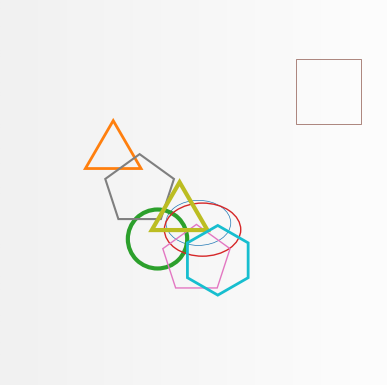[{"shape": "oval", "thickness": 0.5, "radius": 0.42, "center": [0.512, 0.421]}, {"shape": "triangle", "thickness": 2, "radius": 0.41, "center": [0.292, 0.604]}, {"shape": "circle", "thickness": 3, "radius": 0.38, "center": [0.406, 0.379]}, {"shape": "oval", "thickness": 1, "radius": 0.49, "center": [0.523, 0.404]}, {"shape": "square", "thickness": 0.5, "radius": 0.42, "center": [0.847, 0.762]}, {"shape": "pentagon", "thickness": 1, "radius": 0.46, "center": [0.507, 0.326]}, {"shape": "pentagon", "thickness": 1.5, "radius": 0.47, "center": [0.36, 0.506]}, {"shape": "triangle", "thickness": 3, "radius": 0.41, "center": [0.463, 0.444]}, {"shape": "hexagon", "thickness": 2, "radius": 0.45, "center": [0.562, 0.324]}]